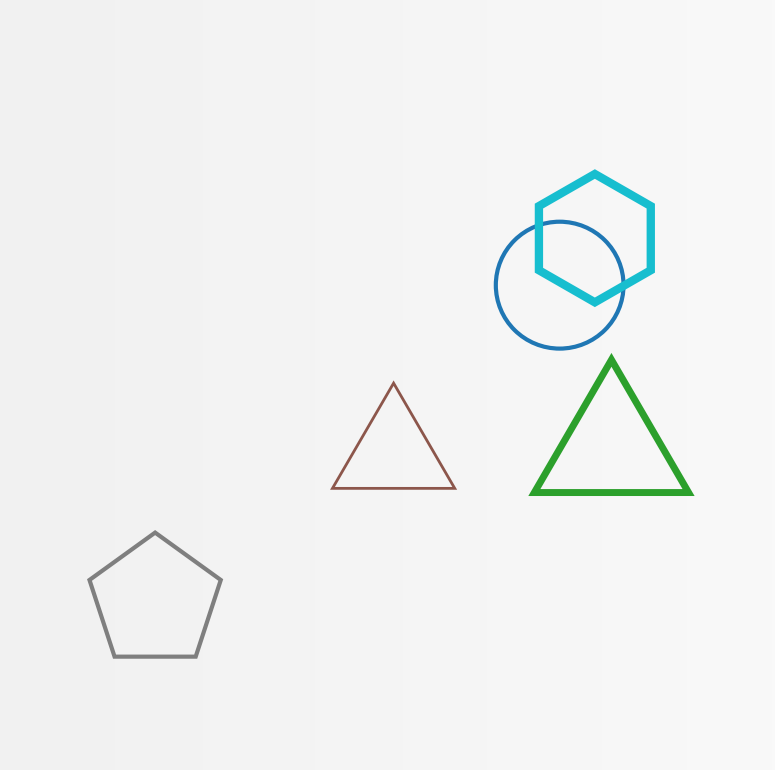[{"shape": "circle", "thickness": 1.5, "radius": 0.41, "center": [0.722, 0.63]}, {"shape": "triangle", "thickness": 2.5, "radius": 0.57, "center": [0.789, 0.418]}, {"shape": "triangle", "thickness": 1, "radius": 0.46, "center": [0.508, 0.411]}, {"shape": "pentagon", "thickness": 1.5, "radius": 0.45, "center": [0.2, 0.219]}, {"shape": "hexagon", "thickness": 3, "radius": 0.42, "center": [0.768, 0.691]}]